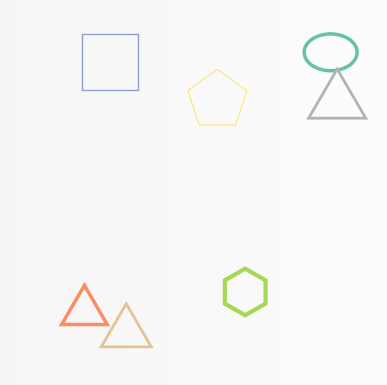[{"shape": "oval", "thickness": 2.5, "radius": 0.34, "center": [0.853, 0.864]}, {"shape": "triangle", "thickness": 2.5, "radius": 0.34, "center": [0.218, 0.191]}, {"shape": "square", "thickness": 1, "radius": 0.36, "center": [0.283, 0.839]}, {"shape": "hexagon", "thickness": 3, "radius": 0.3, "center": [0.633, 0.242]}, {"shape": "pentagon", "thickness": 0.5, "radius": 0.4, "center": [0.561, 0.74]}, {"shape": "triangle", "thickness": 2, "radius": 0.37, "center": [0.326, 0.136]}, {"shape": "triangle", "thickness": 2, "radius": 0.43, "center": [0.87, 0.736]}]